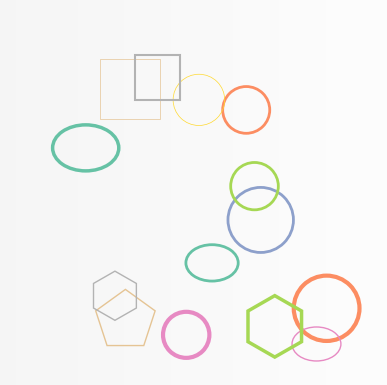[{"shape": "oval", "thickness": 2.5, "radius": 0.43, "center": [0.221, 0.616]}, {"shape": "oval", "thickness": 2, "radius": 0.34, "center": [0.547, 0.317]}, {"shape": "circle", "thickness": 3, "radius": 0.42, "center": [0.843, 0.199]}, {"shape": "circle", "thickness": 2, "radius": 0.3, "center": [0.635, 0.714]}, {"shape": "circle", "thickness": 2, "radius": 0.42, "center": [0.673, 0.429]}, {"shape": "circle", "thickness": 3, "radius": 0.3, "center": [0.481, 0.13]}, {"shape": "oval", "thickness": 1, "radius": 0.32, "center": [0.817, 0.107]}, {"shape": "hexagon", "thickness": 2.5, "radius": 0.4, "center": [0.709, 0.152]}, {"shape": "circle", "thickness": 2, "radius": 0.31, "center": [0.657, 0.516]}, {"shape": "circle", "thickness": 0.5, "radius": 0.33, "center": [0.513, 0.741]}, {"shape": "pentagon", "thickness": 1, "radius": 0.4, "center": [0.324, 0.168]}, {"shape": "square", "thickness": 0.5, "radius": 0.39, "center": [0.335, 0.768]}, {"shape": "hexagon", "thickness": 1, "radius": 0.32, "center": [0.297, 0.232]}, {"shape": "square", "thickness": 1.5, "radius": 0.29, "center": [0.407, 0.798]}]